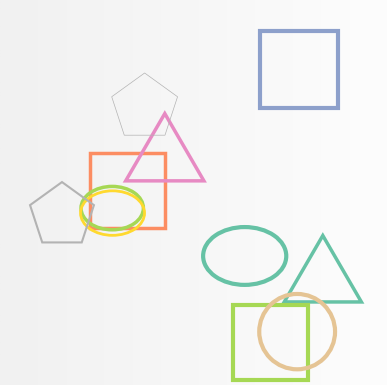[{"shape": "oval", "thickness": 3, "radius": 0.54, "center": [0.631, 0.335]}, {"shape": "triangle", "thickness": 2.5, "radius": 0.57, "center": [0.833, 0.273]}, {"shape": "square", "thickness": 2.5, "radius": 0.48, "center": [0.33, 0.505]}, {"shape": "square", "thickness": 3, "radius": 0.5, "center": [0.771, 0.819]}, {"shape": "triangle", "thickness": 2.5, "radius": 0.58, "center": [0.425, 0.589]}, {"shape": "oval", "thickness": 2.5, "radius": 0.4, "center": [0.29, 0.459]}, {"shape": "square", "thickness": 3, "radius": 0.48, "center": [0.698, 0.11]}, {"shape": "oval", "thickness": 2, "radius": 0.41, "center": [0.29, 0.447]}, {"shape": "circle", "thickness": 3, "radius": 0.49, "center": [0.767, 0.139]}, {"shape": "pentagon", "thickness": 0.5, "radius": 0.45, "center": [0.373, 0.721]}, {"shape": "pentagon", "thickness": 1.5, "radius": 0.43, "center": [0.16, 0.44]}]